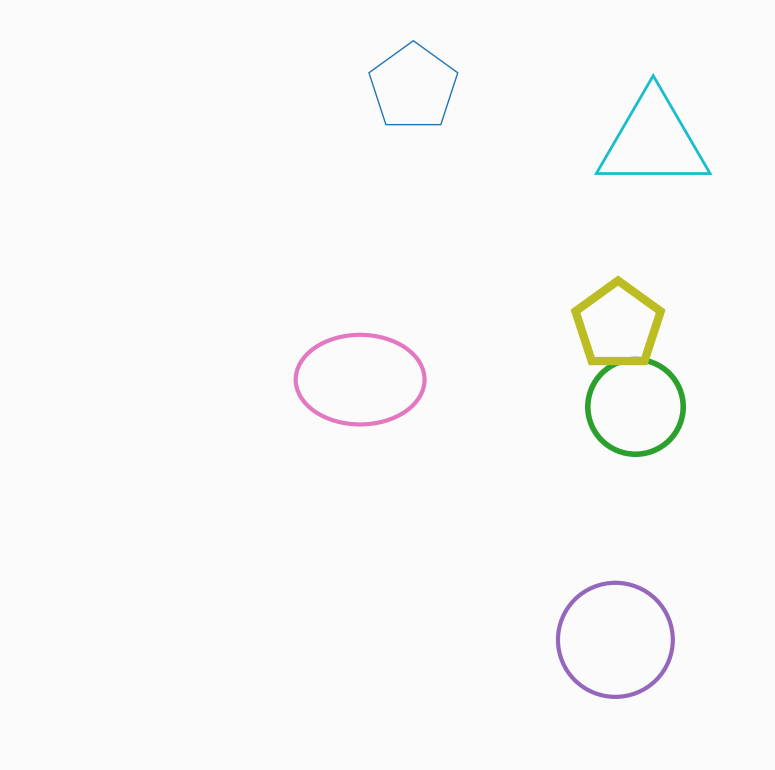[{"shape": "pentagon", "thickness": 0.5, "radius": 0.3, "center": [0.533, 0.887]}, {"shape": "circle", "thickness": 2, "radius": 0.31, "center": [0.82, 0.472]}, {"shape": "circle", "thickness": 1.5, "radius": 0.37, "center": [0.794, 0.169]}, {"shape": "oval", "thickness": 1.5, "radius": 0.42, "center": [0.465, 0.507]}, {"shape": "pentagon", "thickness": 3, "radius": 0.29, "center": [0.798, 0.578]}, {"shape": "triangle", "thickness": 1, "radius": 0.42, "center": [0.843, 0.817]}]